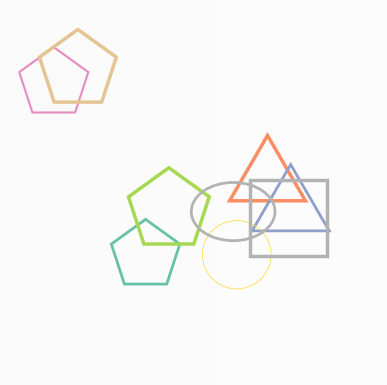[{"shape": "pentagon", "thickness": 2, "radius": 0.46, "center": [0.376, 0.337]}, {"shape": "triangle", "thickness": 2.5, "radius": 0.57, "center": [0.69, 0.535]}, {"shape": "triangle", "thickness": 2, "radius": 0.57, "center": [0.75, 0.458]}, {"shape": "pentagon", "thickness": 1.5, "radius": 0.47, "center": [0.139, 0.784]}, {"shape": "pentagon", "thickness": 2.5, "radius": 0.55, "center": [0.436, 0.455]}, {"shape": "circle", "thickness": 0.5, "radius": 0.44, "center": [0.611, 0.338]}, {"shape": "pentagon", "thickness": 2.5, "radius": 0.52, "center": [0.201, 0.819]}, {"shape": "square", "thickness": 2.5, "radius": 0.49, "center": [0.744, 0.433]}, {"shape": "oval", "thickness": 2, "radius": 0.54, "center": [0.602, 0.45]}]